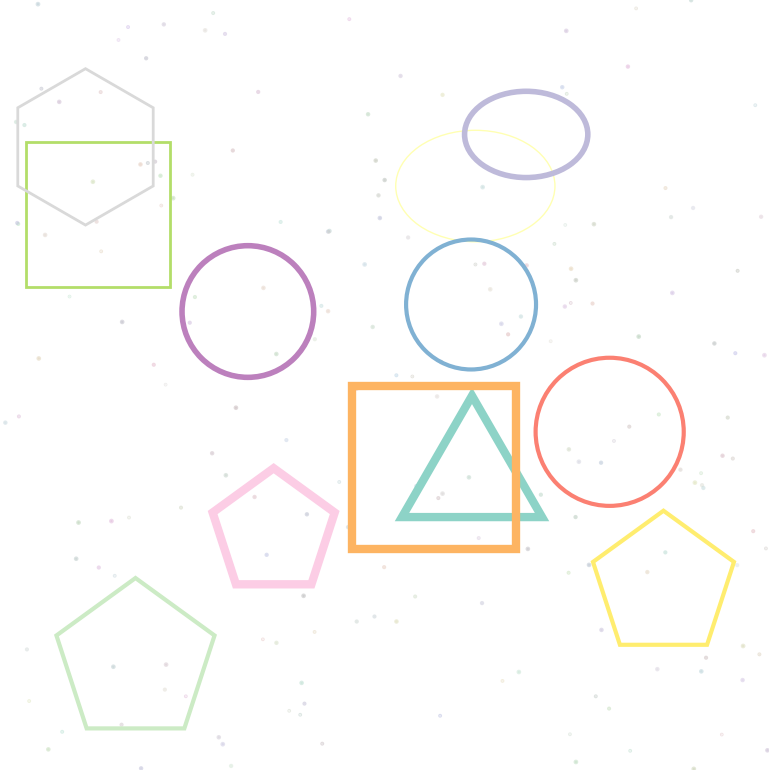[{"shape": "triangle", "thickness": 3, "radius": 0.53, "center": [0.613, 0.381]}, {"shape": "oval", "thickness": 0.5, "radius": 0.52, "center": [0.617, 0.758]}, {"shape": "oval", "thickness": 2, "radius": 0.4, "center": [0.683, 0.825]}, {"shape": "circle", "thickness": 1.5, "radius": 0.48, "center": [0.792, 0.439]}, {"shape": "circle", "thickness": 1.5, "radius": 0.42, "center": [0.612, 0.605]}, {"shape": "square", "thickness": 3, "radius": 0.53, "center": [0.563, 0.393]}, {"shape": "square", "thickness": 1, "radius": 0.47, "center": [0.127, 0.721]}, {"shape": "pentagon", "thickness": 3, "radius": 0.42, "center": [0.355, 0.309]}, {"shape": "hexagon", "thickness": 1, "radius": 0.51, "center": [0.111, 0.809]}, {"shape": "circle", "thickness": 2, "radius": 0.43, "center": [0.322, 0.595]}, {"shape": "pentagon", "thickness": 1.5, "radius": 0.54, "center": [0.176, 0.141]}, {"shape": "pentagon", "thickness": 1.5, "radius": 0.48, "center": [0.862, 0.24]}]